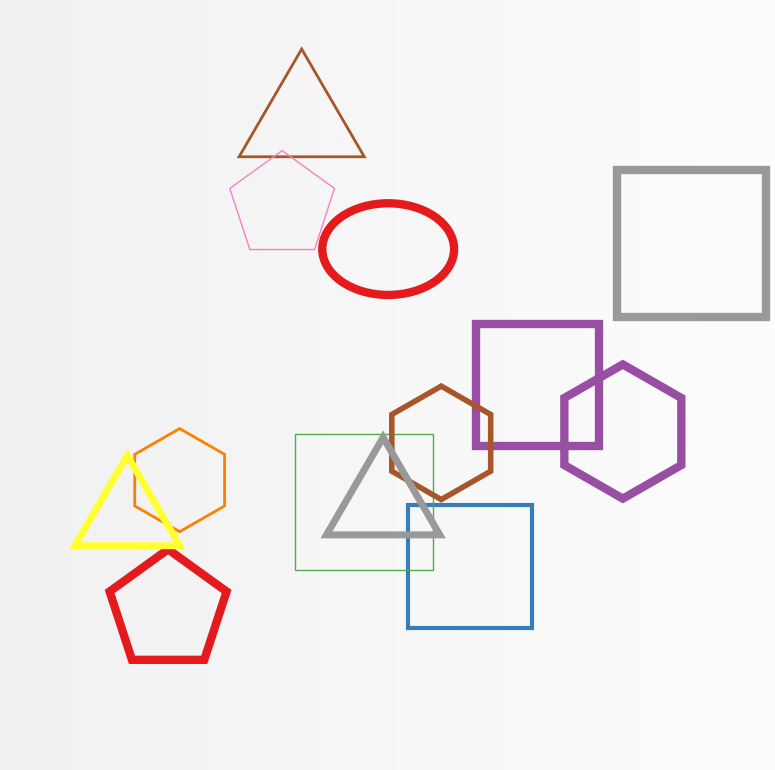[{"shape": "pentagon", "thickness": 3, "radius": 0.4, "center": [0.217, 0.207]}, {"shape": "oval", "thickness": 3, "radius": 0.43, "center": [0.501, 0.676]}, {"shape": "square", "thickness": 1.5, "radius": 0.4, "center": [0.607, 0.264]}, {"shape": "square", "thickness": 0.5, "radius": 0.44, "center": [0.47, 0.348]}, {"shape": "hexagon", "thickness": 3, "radius": 0.44, "center": [0.804, 0.44]}, {"shape": "square", "thickness": 3, "radius": 0.4, "center": [0.693, 0.499]}, {"shape": "hexagon", "thickness": 1, "radius": 0.33, "center": [0.232, 0.376]}, {"shape": "triangle", "thickness": 2.5, "radius": 0.39, "center": [0.164, 0.33]}, {"shape": "hexagon", "thickness": 2, "radius": 0.37, "center": [0.569, 0.425]}, {"shape": "triangle", "thickness": 1, "radius": 0.47, "center": [0.389, 0.843]}, {"shape": "pentagon", "thickness": 0.5, "radius": 0.36, "center": [0.364, 0.733]}, {"shape": "triangle", "thickness": 2.5, "radius": 0.42, "center": [0.494, 0.348]}, {"shape": "square", "thickness": 3, "radius": 0.48, "center": [0.892, 0.684]}]